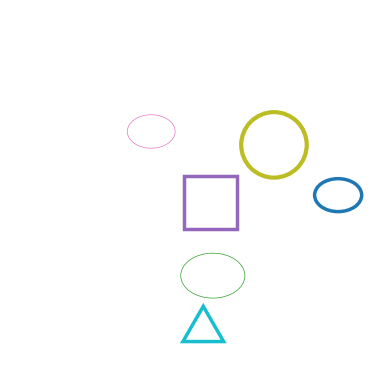[{"shape": "oval", "thickness": 2.5, "radius": 0.31, "center": [0.878, 0.493]}, {"shape": "oval", "thickness": 0.5, "radius": 0.42, "center": [0.553, 0.284]}, {"shape": "square", "thickness": 2.5, "radius": 0.35, "center": [0.547, 0.474]}, {"shape": "oval", "thickness": 0.5, "radius": 0.31, "center": [0.393, 0.659]}, {"shape": "circle", "thickness": 3, "radius": 0.43, "center": [0.712, 0.624]}, {"shape": "triangle", "thickness": 2.5, "radius": 0.31, "center": [0.528, 0.143]}]